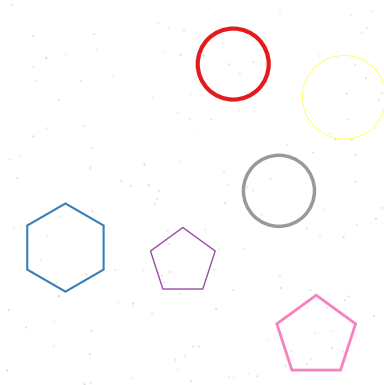[{"shape": "circle", "thickness": 3, "radius": 0.46, "center": [0.606, 0.834]}, {"shape": "hexagon", "thickness": 1.5, "radius": 0.57, "center": [0.17, 0.357]}, {"shape": "pentagon", "thickness": 1, "radius": 0.44, "center": [0.475, 0.321]}, {"shape": "circle", "thickness": 0.5, "radius": 0.54, "center": [0.894, 0.747]}, {"shape": "pentagon", "thickness": 2, "radius": 0.54, "center": [0.821, 0.126]}, {"shape": "circle", "thickness": 2.5, "radius": 0.46, "center": [0.725, 0.504]}]